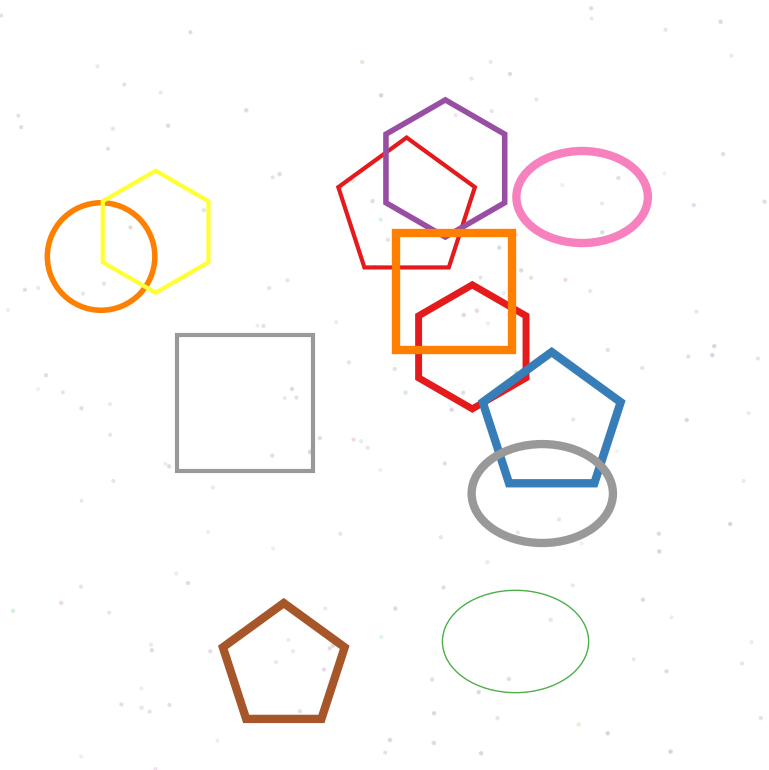[{"shape": "pentagon", "thickness": 1.5, "radius": 0.47, "center": [0.528, 0.728]}, {"shape": "hexagon", "thickness": 2.5, "radius": 0.4, "center": [0.613, 0.55]}, {"shape": "pentagon", "thickness": 3, "radius": 0.47, "center": [0.716, 0.449]}, {"shape": "oval", "thickness": 0.5, "radius": 0.47, "center": [0.67, 0.167]}, {"shape": "hexagon", "thickness": 2, "radius": 0.45, "center": [0.578, 0.781]}, {"shape": "circle", "thickness": 2, "radius": 0.35, "center": [0.131, 0.667]}, {"shape": "square", "thickness": 3, "radius": 0.38, "center": [0.59, 0.621]}, {"shape": "hexagon", "thickness": 1.5, "radius": 0.4, "center": [0.202, 0.699]}, {"shape": "pentagon", "thickness": 3, "radius": 0.42, "center": [0.369, 0.134]}, {"shape": "oval", "thickness": 3, "radius": 0.43, "center": [0.756, 0.744]}, {"shape": "square", "thickness": 1.5, "radius": 0.44, "center": [0.319, 0.476]}, {"shape": "oval", "thickness": 3, "radius": 0.46, "center": [0.704, 0.359]}]